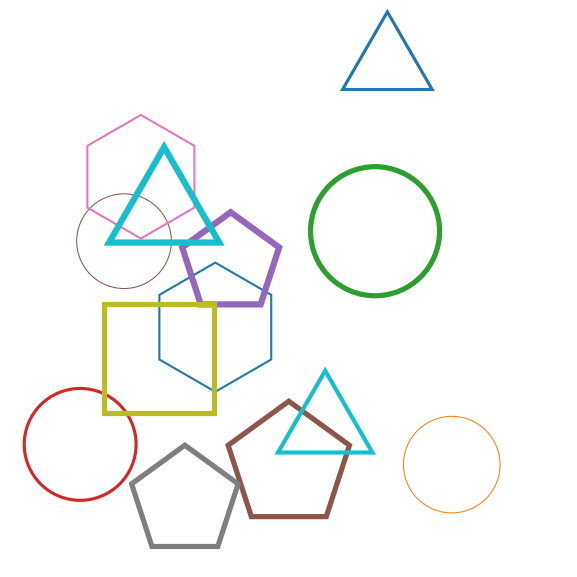[{"shape": "hexagon", "thickness": 1, "radius": 0.56, "center": [0.373, 0.433]}, {"shape": "triangle", "thickness": 1.5, "radius": 0.45, "center": [0.671, 0.889]}, {"shape": "circle", "thickness": 0.5, "radius": 0.42, "center": [0.782, 0.195]}, {"shape": "circle", "thickness": 2.5, "radius": 0.56, "center": [0.649, 0.599]}, {"shape": "circle", "thickness": 1.5, "radius": 0.48, "center": [0.139, 0.23]}, {"shape": "pentagon", "thickness": 3, "radius": 0.44, "center": [0.399, 0.543]}, {"shape": "circle", "thickness": 0.5, "radius": 0.41, "center": [0.215, 0.581]}, {"shape": "pentagon", "thickness": 2.5, "radius": 0.55, "center": [0.5, 0.194]}, {"shape": "hexagon", "thickness": 1, "radius": 0.54, "center": [0.244, 0.693]}, {"shape": "pentagon", "thickness": 2.5, "radius": 0.48, "center": [0.32, 0.131]}, {"shape": "square", "thickness": 2.5, "radius": 0.47, "center": [0.275, 0.379]}, {"shape": "triangle", "thickness": 3, "radius": 0.55, "center": [0.284, 0.634]}, {"shape": "triangle", "thickness": 2, "radius": 0.47, "center": [0.563, 0.263]}]